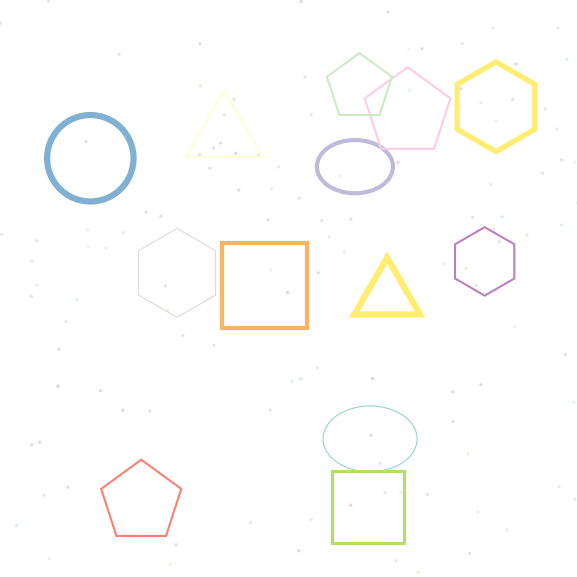[{"shape": "oval", "thickness": 0.5, "radius": 0.41, "center": [0.641, 0.239]}, {"shape": "triangle", "thickness": 0.5, "radius": 0.38, "center": [0.388, 0.766]}, {"shape": "oval", "thickness": 2, "radius": 0.33, "center": [0.615, 0.711]}, {"shape": "pentagon", "thickness": 1, "radius": 0.36, "center": [0.245, 0.13]}, {"shape": "circle", "thickness": 3, "radius": 0.37, "center": [0.156, 0.725]}, {"shape": "square", "thickness": 2, "radius": 0.37, "center": [0.458, 0.505]}, {"shape": "square", "thickness": 1.5, "radius": 0.31, "center": [0.638, 0.121]}, {"shape": "pentagon", "thickness": 1, "radius": 0.39, "center": [0.706, 0.805]}, {"shape": "hexagon", "thickness": 0.5, "radius": 0.38, "center": [0.307, 0.527]}, {"shape": "hexagon", "thickness": 1, "radius": 0.3, "center": [0.839, 0.546]}, {"shape": "pentagon", "thickness": 1, "radius": 0.3, "center": [0.622, 0.848]}, {"shape": "hexagon", "thickness": 2.5, "radius": 0.39, "center": [0.859, 0.814]}, {"shape": "triangle", "thickness": 3, "radius": 0.33, "center": [0.67, 0.487]}]